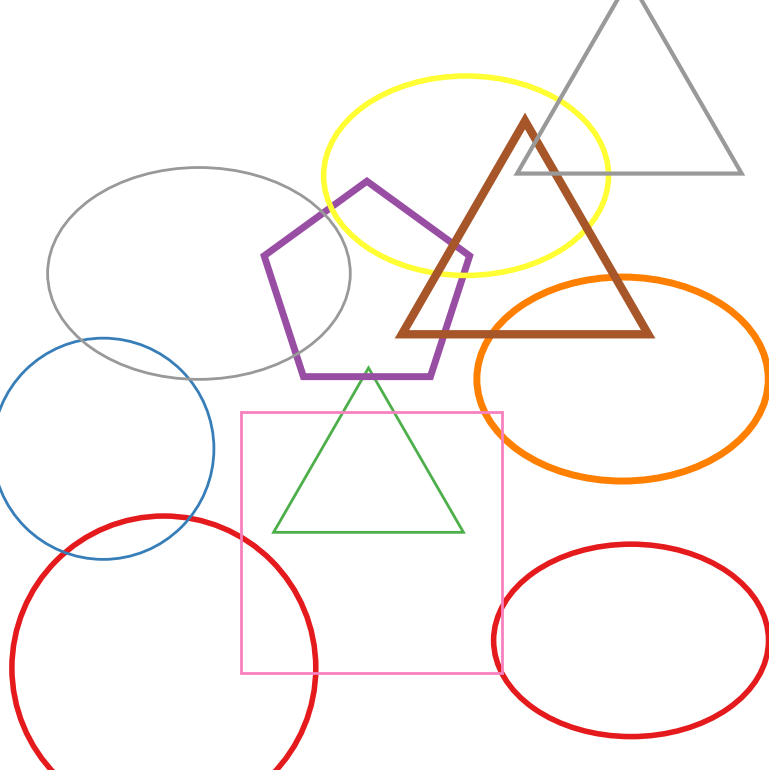[{"shape": "circle", "thickness": 2, "radius": 0.99, "center": [0.213, 0.133]}, {"shape": "oval", "thickness": 2, "radius": 0.89, "center": [0.82, 0.168]}, {"shape": "circle", "thickness": 1, "radius": 0.72, "center": [0.134, 0.417]}, {"shape": "triangle", "thickness": 1, "radius": 0.71, "center": [0.479, 0.38]}, {"shape": "pentagon", "thickness": 2.5, "radius": 0.7, "center": [0.477, 0.624]}, {"shape": "oval", "thickness": 2.5, "radius": 0.95, "center": [0.809, 0.508]}, {"shape": "oval", "thickness": 2, "radius": 0.93, "center": [0.605, 0.772]}, {"shape": "triangle", "thickness": 3, "radius": 0.92, "center": [0.682, 0.658]}, {"shape": "square", "thickness": 1, "radius": 0.85, "center": [0.483, 0.296]}, {"shape": "oval", "thickness": 1, "radius": 0.98, "center": [0.258, 0.645]}, {"shape": "triangle", "thickness": 1.5, "radius": 0.84, "center": [0.817, 0.859]}]